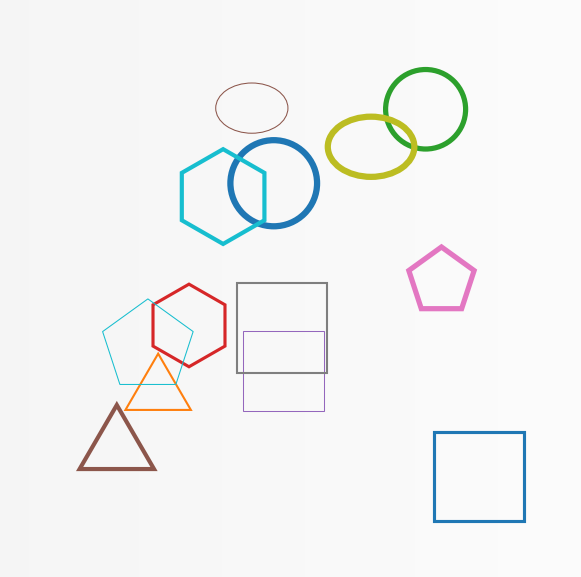[{"shape": "square", "thickness": 1.5, "radius": 0.39, "center": [0.824, 0.174]}, {"shape": "circle", "thickness": 3, "radius": 0.37, "center": [0.471, 0.682]}, {"shape": "triangle", "thickness": 1, "radius": 0.32, "center": [0.272, 0.322]}, {"shape": "circle", "thickness": 2.5, "radius": 0.34, "center": [0.732, 0.81]}, {"shape": "hexagon", "thickness": 1.5, "radius": 0.36, "center": [0.325, 0.436]}, {"shape": "square", "thickness": 0.5, "radius": 0.35, "center": [0.488, 0.356]}, {"shape": "oval", "thickness": 0.5, "radius": 0.31, "center": [0.433, 0.812]}, {"shape": "triangle", "thickness": 2, "radius": 0.37, "center": [0.201, 0.224]}, {"shape": "pentagon", "thickness": 2.5, "radius": 0.3, "center": [0.76, 0.512]}, {"shape": "square", "thickness": 1, "radius": 0.39, "center": [0.485, 0.431]}, {"shape": "oval", "thickness": 3, "radius": 0.37, "center": [0.638, 0.745]}, {"shape": "hexagon", "thickness": 2, "radius": 0.41, "center": [0.384, 0.659]}, {"shape": "pentagon", "thickness": 0.5, "radius": 0.41, "center": [0.254, 0.4]}]